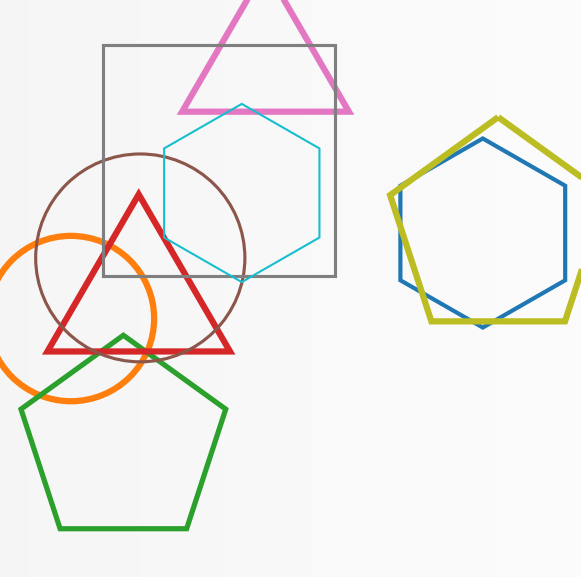[{"shape": "hexagon", "thickness": 2, "radius": 0.82, "center": [0.831, 0.596]}, {"shape": "circle", "thickness": 3, "radius": 0.72, "center": [0.122, 0.448]}, {"shape": "pentagon", "thickness": 2.5, "radius": 0.93, "center": [0.212, 0.233]}, {"shape": "triangle", "thickness": 3, "radius": 0.91, "center": [0.239, 0.481]}, {"shape": "circle", "thickness": 1.5, "radius": 0.9, "center": [0.241, 0.553]}, {"shape": "triangle", "thickness": 3, "radius": 0.83, "center": [0.457, 0.889]}, {"shape": "square", "thickness": 1.5, "radius": 1.0, "center": [0.376, 0.722]}, {"shape": "pentagon", "thickness": 3, "radius": 0.98, "center": [0.857, 0.601]}, {"shape": "hexagon", "thickness": 1, "radius": 0.77, "center": [0.416, 0.665]}]